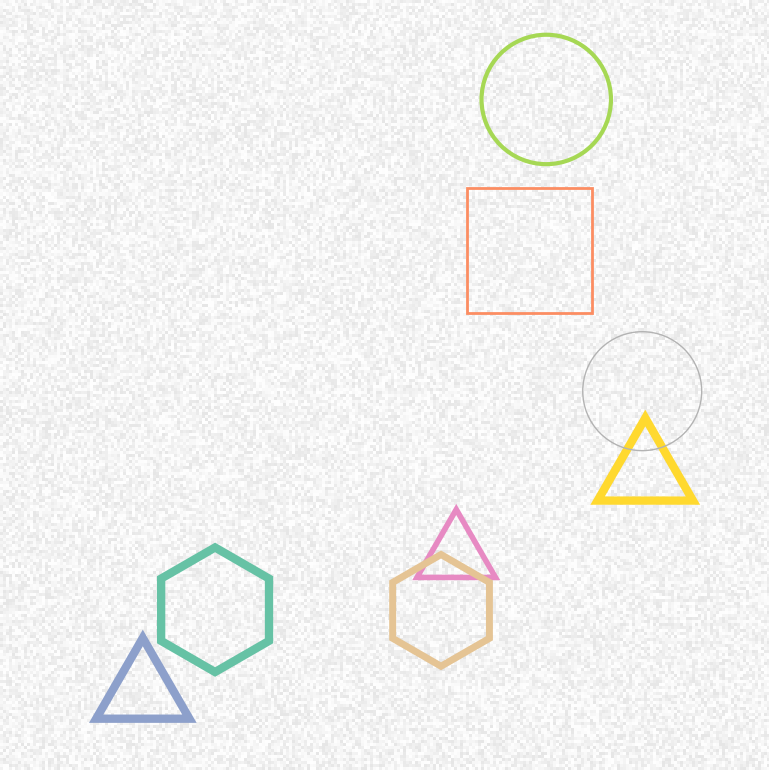[{"shape": "hexagon", "thickness": 3, "radius": 0.4, "center": [0.279, 0.208]}, {"shape": "square", "thickness": 1, "radius": 0.4, "center": [0.688, 0.675]}, {"shape": "triangle", "thickness": 3, "radius": 0.35, "center": [0.185, 0.102]}, {"shape": "triangle", "thickness": 2, "radius": 0.29, "center": [0.593, 0.28]}, {"shape": "circle", "thickness": 1.5, "radius": 0.42, "center": [0.709, 0.871]}, {"shape": "triangle", "thickness": 3, "radius": 0.36, "center": [0.838, 0.386]}, {"shape": "hexagon", "thickness": 2.5, "radius": 0.36, "center": [0.573, 0.207]}, {"shape": "circle", "thickness": 0.5, "radius": 0.39, "center": [0.834, 0.492]}]